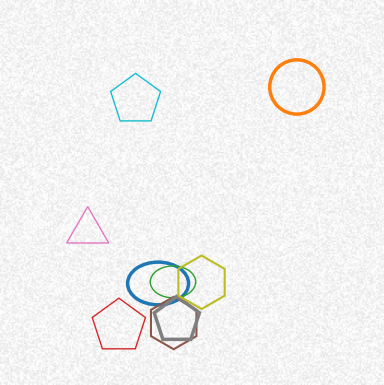[{"shape": "oval", "thickness": 2.5, "radius": 0.4, "center": [0.411, 0.264]}, {"shape": "circle", "thickness": 2.5, "radius": 0.35, "center": [0.771, 0.774]}, {"shape": "oval", "thickness": 1, "radius": 0.3, "center": [0.449, 0.268]}, {"shape": "pentagon", "thickness": 1, "radius": 0.36, "center": [0.309, 0.153]}, {"shape": "hexagon", "thickness": 1.5, "radius": 0.34, "center": [0.451, 0.161]}, {"shape": "triangle", "thickness": 1, "radius": 0.32, "center": [0.228, 0.4]}, {"shape": "pentagon", "thickness": 2.5, "radius": 0.31, "center": [0.459, 0.168]}, {"shape": "hexagon", "thickness": 1.5, "radius": 0.35, "center": [0.523, 0.267]}, {"shape": "pentagon", "thickness": 1, "radius": 0.34, "center": [0.352, 0.741]}]